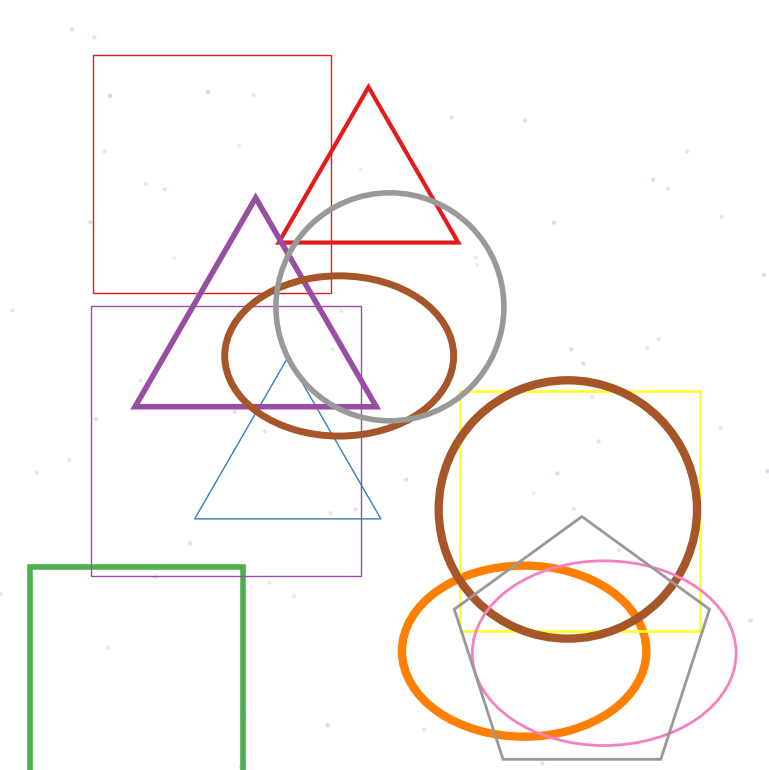[{"shape": "triangle", "thickness": 1.5, "radius": 0.67, "center": [0.479, 0.752]}, {"shape": "square", "thickness": 0.5, "radius": 0.77, "center": [0.275, 0.774]}, {"shape": "triangle", "thickness": 0.5, "radius": 0.7, "center": [0.374, 0.396]}, {"shape": "square", "thickness": 2, "radius": 0.69, "center": [0.177, 0.126]}, {"shape": "square", "thickness": 0.5, "radius": 0.88, "center": [0.294, 0.427]}, {"shape": "triangle", "thickness": 2, "radius": 0.9, "center": [0.332, 0.562]}, {"shape": "oval", "thickness": 3, "radius": 0.79, "center": [0.681, 0.154]}, {"shape": "square", "thickness": 1, "radius": 0.78, "center": [0.753, 0.336]}, {"shape": "oval", "thickness": 2.5, "radius": 0.74, "center": [0.44, 0.538]}, {"shape": "circle", "thickness": 3, "radius": 0.84, "center": [0.737, 0.338]}, {"shape": "oval", "thickness": 1, "radius": 0.86, "center": [0.785, 0.152]}, {"shape": "circle", "thickness": 2, "radius": 0.74, "center": [0.506, 0.602]}, {"shape": "pentagon", "thickness": 1, "radius": 0.87, "center": [0.756, 0.155]}]